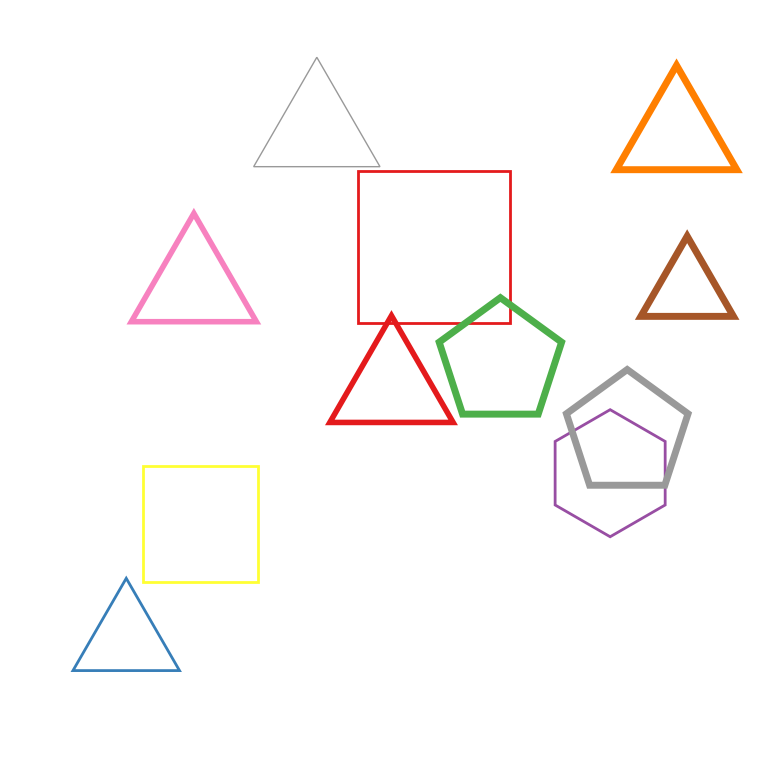[{"shape": "square", "thickness": 1, "radius": 0.49, "center": [0.564, 0.679]}, {"shape": "triangle", "thickness": 2, "radius": 0.46, "center": [0.508, 0.498]}, {"shape": "triangle", "thickness": 1, "radius": 0.4, "center": [0.164, 0.169]}, {"shape": "pentagon", "thickness": 2.5, "radius": 0.42, "center": [0.65, 0.53]}, {"shape": "hexagon", "thickness": 1, "radius": 0.41, "center": [0.792, 0.385]}, {"shape": "triangle", "thickness": 2.5, "radius": 0.45, "center": [0.879, 0.825]}, {"shape": "square", "thickness": 1, "radius": 0.37, "center": [0.261, 0.32]}, {"shape": "triangle", "thickness": 2.5, "radius": 0.35, "center": [0.892, 0.624]}, {"shape": "triangle", "thickness": 2, "radius": 0.47, "center": [0.252, 0.629]}, {"shape": "triangle", "thickness": 0.5, "radius": 0.47, "center": [0.411, 0.831]}, {"shape": "pentagon", "thickness": 2.5, "radius": 0.42, "center": [0.815, 0.437]}]